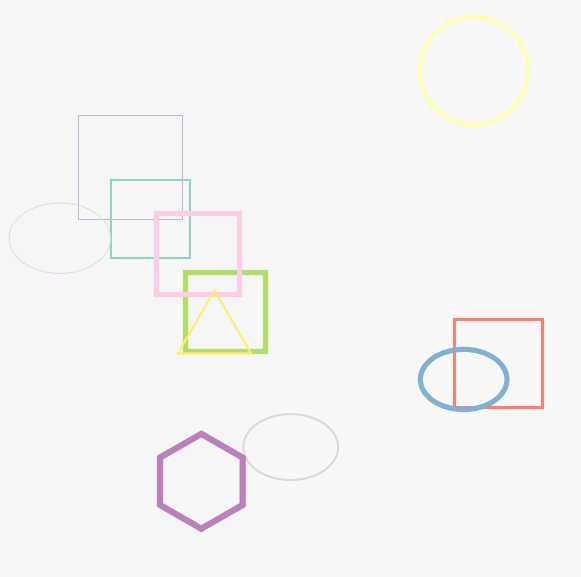[{"shape": "square", "thickness": 1, "radius": 0.34, "center": [0.259, 0.62]}, {"shape": "circle", "thickness": 2, "radius": 0.47, "center": [0.815, 0.876]}, {"shape": "square", "thickness": 0.5, "radius": 0.45, "center": [0.223, 0.711]}, {"shape": "square", "thickness": 1.5, "radius": 0.38, "center": [0.857, 0.371]}, {"shape": "oval", "thickness": 2.5, "radius": 0.37, "center": [0.798, 0.342]}, {"shape": "square", "thickness": 2.5, "radius": 0.34, "center": [0.388, 0.46]}, {"shape": "square", "thickness": 2.5, "radius": 0.35, "center": [0.34, 0.56]}, {"shape": "oval", "thickness": 1, "radius": 0.41, "center": [0.5, 0.225]}, {"shape": "hexagon", "thickness": 3, "radius": 0.41, "center": [0.346, 0.166]}, {"shape": "oval", "thickness": 0.5, "radius": 0.44, "center": [0.103, 0.587]}, {"shape": "triangle", "thickness": 1, "radius": 0.36, "center": [0.369, 0.423]}]